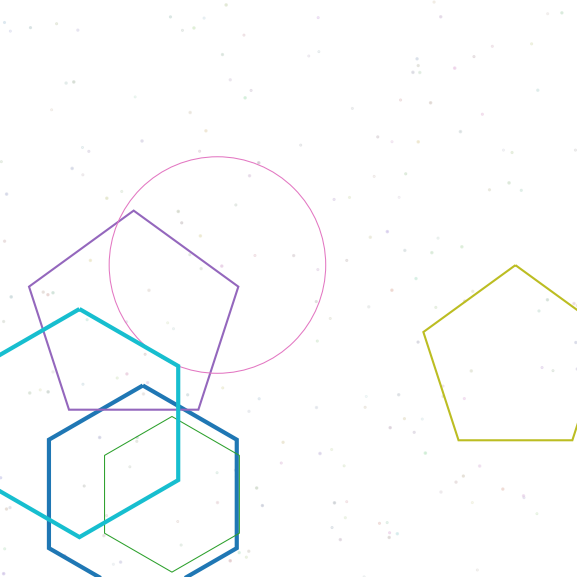[{"shape": "hexagon", "thickness": 2, "radius": 0.94, "center": [0.247, 0.144]}, {"shape": "hexagon", "thickness": 0.5, "radius": 0.67, "center": [0.298, 0.143]}, {"shape": "pentagon", "thickness": 1, "radius": 0.95, "center": [0.231, 0.444]}, {"shape": "circle", "thickness": 0.5, "radius": 0.94, "center": [0.377, 0.54]}, {"shape": "pentagon", "thickness": 1, "radius": 0.84, "center": [0.893, 0.372]}, {"shape": "hexagon", "thickness": 2, "radius": 0.99, "center": [0.138, 0.267]}]